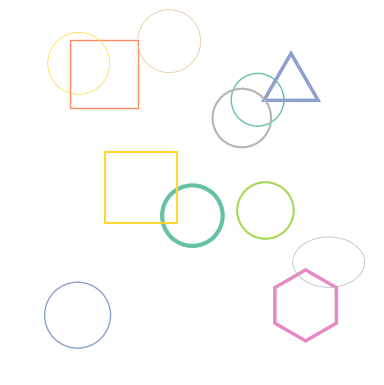[{"shape": "circle", "thickness": 1, "radius": 0.34, "center": [0.669, 0.741]}, {"shape": "circle", "thickness": 3, "radius": 0.39, "center": [0.5, 0.44]}, {"shape": "square", "thickness": 1, "radius": 0.44, "center": [0.271, 0.807]}, {"shape": "triangle", "thickness": 2.5, "radius": 0.41, "center": [0.756, 0.78]}, {"shape": "circle", "thickness": 1, "radius": 0.43, "center": [0.201, 0.181]}, {"shape": "hexagon", "thickness": 2.5, "radius": 0.46, "center": [0.794, 0.207]}, {"shape": "circle", "thickness": 1.5, "radius": 0.37, "center": [0.689, 0.453]}, {"shape": "square", "thickness": 1.5, "radius": 0.46, "center": [0.366, 0.513]}, {"shape": "circle", "thickness": 0.5, "radius": 0.4, "center": [0.205, 0.836]}, {"shape": "circle", "thickness": 0.5, "radius": 0.41, "center": [0.439, 0.893]}, {"shape": "circle", "thickness": 1.5, "radius": 0.38, "center": [0.628, 0.693]}, {"shape": "oval", "thickness": 0.5, "radius": 0.47, "center": [0.854, 0.319]}]